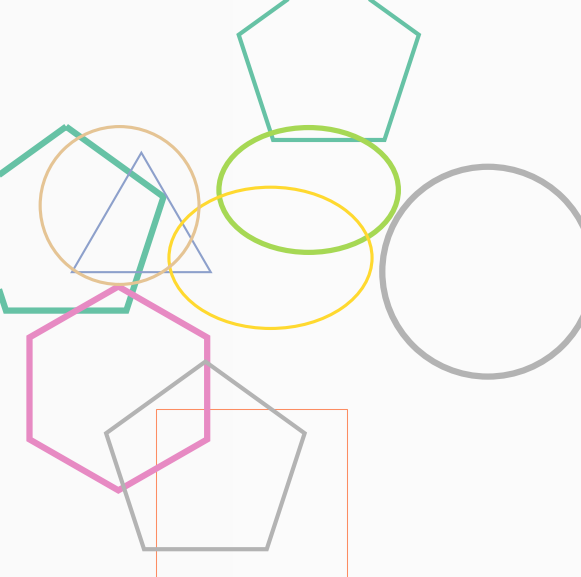[{"shape": "pentagon", "thickness": 2, "radius": 0.81, "center": [0.566, 0.889]}, {"shape": "pentagon", "thickness": 3, "radius": 0.88, "center": [0.114, 0.604]}, {"shape": "square", "thickness": 0.5, "radius": 0.82, "center": [0.433, 0.127]}, {"shape": "triangle", "thickness": 1, "radius": 0.69, "center": [0.243, 0.597]}, {"shape": "hexagon", "thickness": 3, "radius": 0.88, "center": [0.204, 0.327]}, {"shape": "oval", "thickness": 2.5, "radius": 0.77, "center": [0.531, 0.67]}, {"shape": "oval", "thickness": 1.5, "radius": 0.87, "center": [0.465, 0.553]}, {"shape": "circle", "thickness": 1.5, "radius": 0.68, "center": [0.206, 0.643]}, {"shape": "pentagon", "thickness": 2, "radius": 0.9, "center": [0.353, 0.193]}, {"shape": "circle", "thickness": 3, "radius": 0.91, "center": [0.839, 0.529]}]